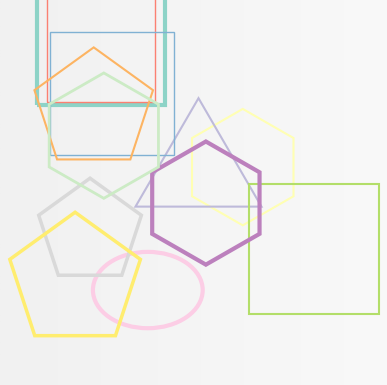[{"shape": "square", "thickness": 3, "radius": 0.82, "center": [0.261, 0.891]}, {"shape": "hexagon", "thickness": 1.5, "radius": 0.76, "center": [0.626, 0.566]}, {"shape": "triangle", "thickness": 1.5, "radius": 0.94, "center": [0.512, 0.557]}, {"shape": "square", "thickness": 1, "radius": 0.7, "center": [0.261, 0.875]}, {"shape": "square", "thickness": 1, "radius": 0.8, "center": [0.29, 0.758]}, {"shape": "pentagon", "thickness": 1.5, "radius": 0.8, "center": [0.242, 0.716]}, {"shape": "square", "thickness": 1.5, "radius": 0.84, "center": [0.81, 0.353]}, {"shape": "oval", "thickness": 3, "radius": 0.71, "center": [0.381, 0.247]}, {"shape": "pentagon", "thickness": 2.5, "radius": 0.7, "center": [0.232, 0.398]}, {"shape": "hexagon", "thickness": 3, "radius": 0.8, "center": [0.531, 0.473]}, {"shape": "hexagon", "thickness": 2, "radius": 0.81, "center": [0.268, 0.648]}, {"shape": "pentagon", "thickness": 2.5, "radius": 0.89, "center": [0.194, 0.271]}]